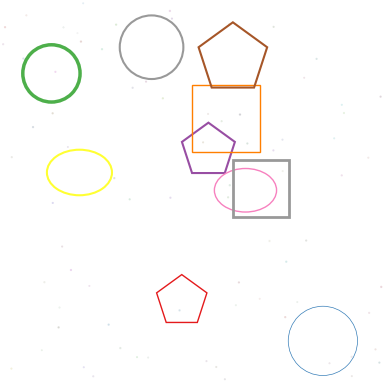[{"shape": "pentagon", "thickness": 1, "radius": 0.34, "center": [0.472, 0.218]}, {"shape": "circle", "thickness": 0.5, "radius": 0.45, "center": [0.839, 0.115]}, {"shape": "circle", "thickness": 2.5, "radius": 0.37, "center": [0.134, 0.809]}, {"shape": "pentagon", "thickness": 1.5, "radius": 0.36, "center": [0.541, 0.609]}, {"shape": "square", "thickness": 1, "radius": 0.44, "center": [0.586, 0.692]}, {"shape": "oval", "thickness": 1.5, "radius": 0.42, "center": [0.206, 0.552]}, {"shape": "pentagon", "thickness": 1.5, "radius": 0.47, "center": [0.605, 0.848]}, {"shape": "oval", "thickness": 1, "radius": 0.4, "center": [0.638, 0.506]}, {"shape": "square", "thickness": 2, "radius": 0.37, "center": [0.677, 0.511]}, {"shape": "circle", "thickness": 1.5, "radius": 0.41, "center": [0.394, 0.877]}]